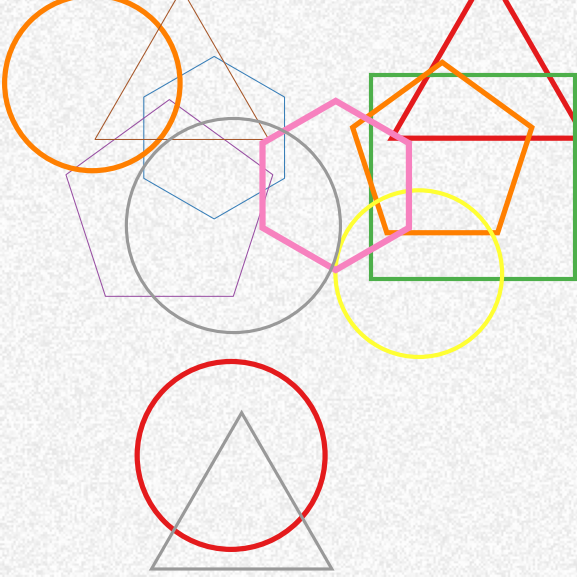[{"shape": "triangle", "thickness": 2.5, "radius": 0.97, "center": [0.846, 0.856]}, {"shape": "circle", "thickness": 2.5, "radius": 0.81, "center": [0.4, 0.211]}, {"shape": "hexagon", "thickness": 0.5, "radius": 0.7, "center": [0.371, 0.761]}, {"shape": "square", "thickness": 2, "radius": 0.88, "center": [0.819, 0.693]}, {"shape": "pentagon", "thickness": 0.5, "radius": 0.94, "center": [0.293, 0.638]}, {"shape": "pentagon", "thickness": 2.5, "radius": 0.82, "center": [0.766, 0.728]}, {"shape": "circle", "thickness": 2.5, "radius": 0.76, "center": [0.16, 0.855]}, {"shape": "circle", "thickness": 2, "radius": 0.72, "center": [0.725, 0.525]}, {"shape": "triangle", "thickness": 0.5, "radius": 0.87, "center": [0.315, 0.844]}, {"shape": "hexagon", "thickness": 3, "radius": 0.73, "center": [0.581, 0.678]}, {"shape": "triangle", "thickness": 1.5, "radius": 0.9, "center": [0.418, 0.104]}, {"shape": "circle", "thickness": 1.5, "radius": 0.93, "center": [0.404, 0.609]}]